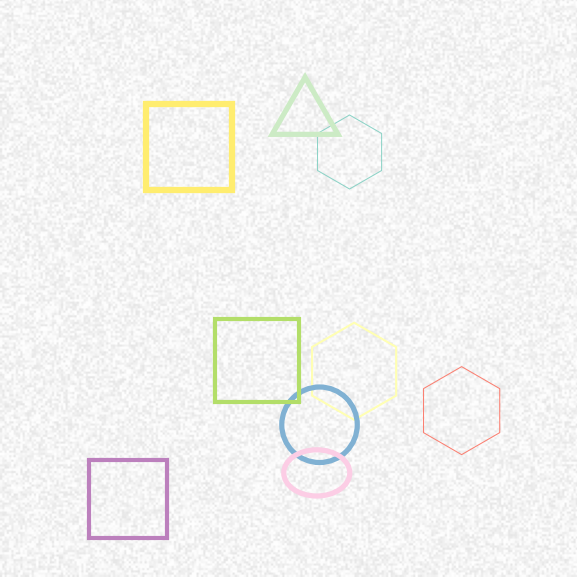[{"shape": "hexagon", "thickness": 0.5, "radius": 0.32, "center": [0.605, 0.736]}, {"shape": "hexagon", "thickness": 1, "radius": 0.42, "center": [0.613, 0.356]}, {"shape": "hexagon", "thickness": 0.5, "radius": 0.38, "center": [0.799, 0.288]}, {"shape": "circle", "thickness": 2.5, "radius": 0.33, "center": [0.553, 0.264]}, {"shape": "square", "thickness": 2, "radius": 0.36, "center": [0.445, 0.375]}, {"shape": "oval", "thickness": 2.5, "radius": 0.29, "center": [0.549, 0.18]}, {"shape": "square", "thickness": 2, "radius": 0.34, "center": [0.222, 0.135]}, {"shape": "triangle", "thickness": 2.5, "radius": 0.33, "center": [0.528, 0.799]}, {"shape": "square", "thickness": 3, "radius": 0.37, "center": [0.327, 0.745]}]